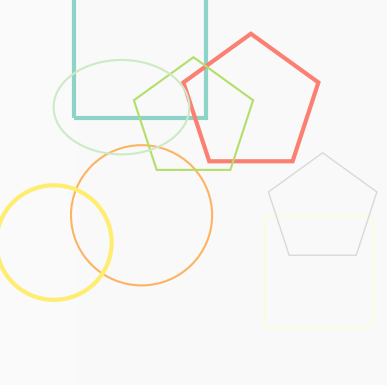[{"shape": "square", "thickness": 3, "radius": 0.85, "center": [0.361, 0.863]}, {"shape": "square", "thickness": 0.5, "radius": 0.71, "center": [0.823, 0.294]}, {"shape": "pentagon", "thickness": 3, "radius": 0.92, "center": [0.648, 0.729]}, {"shape": "circle", "thickness": 1.5, "radius": 0.91, "center": [0.365, 0.441]}, {"shape": "pentagon", "thickness": 1.5, "radius": 0.81, "center": [0.499, 0.69]}, {"shape": "pentagon", "thickness": 1, "radius": 0.74, "center": [0.833, 0.456]}, {"shape": "oval", "thickness": 1.5, "radius": 0.88, "center": [0.314, 0.722]}, {"shape": "circle", "thickness": 3, "radius": 0.74, "center": [0.139, 0.37]}]